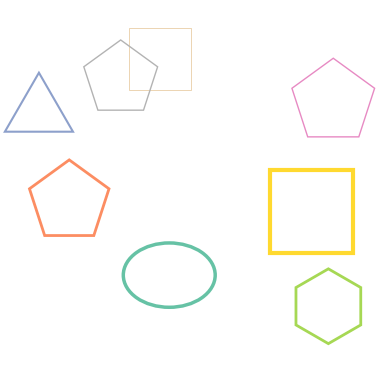[{"shape": "oval", "thickness": 2.5, "radius": 0.6, "center": [0.44, 0.285]}, {"shape": "pentagon", "thickness": 2, "radius": 0.54, "center": [0.18, 0.476]}, {"shape": "triangle", "thickness": 1.5, "radius": 0.51, "center": [0.101, 0.709]}, {"shape": "pentagon", "thickness": 1, "radius": 0.56, "center": [0.866, 0.736]}, {"shape": "hexagon", "thickness": 2, "radius": 0.49, "center": [0.853, 0.205]}, {"shape": "square", "thickness": 3, "radius": 0.54, "center": [0.808, 0.45]}, {"shape": "square", "thickness": 0.5, "radius": 0.4, "center": [0.415, 0.847]}, {"shape": "pentagon", "thickness": 1, "radius": 0.5, "center": [0.314, 0.795]}]